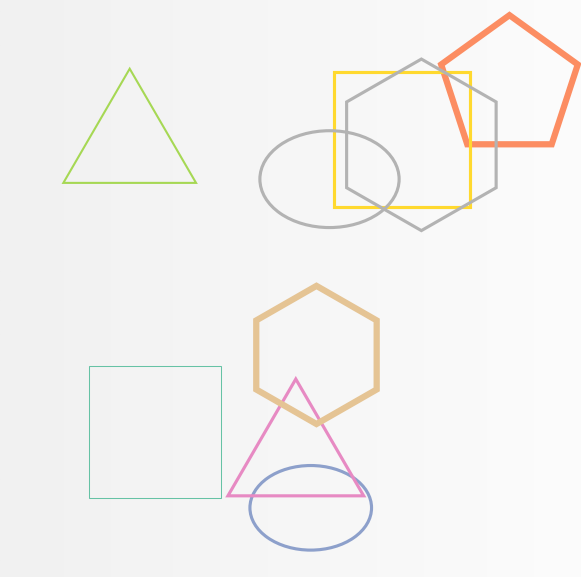[{"shape": "square", "thickness": 0.5, "radius": 0.57, "center": [0.267, 0.251]}, {"shape": "pentagon", "thickness": 3, "radius": 0.62, "center": [0.877, 0.849]}, {"shape": "oval", "thickness": 1.5, "radius": 0.52, "center": [0.535, 0.12]}, {"shape": "triangle", "thickness": 1.5, "radius": 0.67, "center": [0.509, 0.208]}, {"shape": "triangle", "thickness": 1, "radius": 0.66, "center": [0.223, 0.748]}, {"shape": "square", "thickness": 1.5, "radius": 0.59, "center": [0.691, 0.758]}, {"shape": "hexagon", "thickness": 3, "radius": 0.6, "center": [0.544, 0.385]}, {"shape": "oval", "thickness": 1.5, "radius": 0.6, "center": [0.567, 0.689]}, {"shape": "hexagon", "thickness": 1.5, "radius": 0.74, "center": [0.725, 0.748]}]